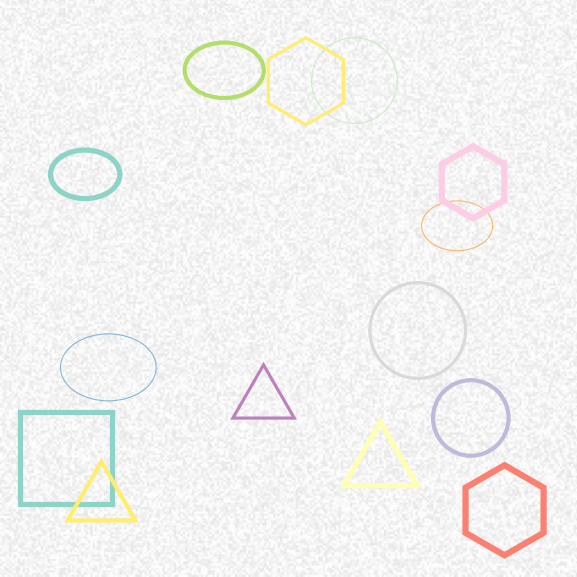[{"shape": "oval", "thickness": 2.5, "radius": 0.3, "center": [0.148, 0.697]}, {"shape": "square", "thickness": 2.5, "radius": 0.4, "center": [0.115, 0.206]}, {"shape": "triangle", "thickness": 2.5, "radius": 0.37, "center": [0.659, 0.195]}, {"shape": "circle", "thickness": 2, "radius": 0.33, "center": [0.815, 0.275]}, {"shape": "hexagon", "thickness": 3, "radius": 0.39, "center": [0.874, 0.116]}, {"shape": "oval", "thickness": 0.5, "radius": 0.41, "center": [0.188, 0.363]}, {"shape": "oval", "thickness": 0.5, "radius": 0.31, "center": [0.792, 0.608]}, {"shape": "oval", "thickness": 2, "radius": 0.34, "center": [0.388, 0.877]}, {"shape": "hexagon", "thickness": 3, "radius": 0.31, "center": [0.819, 0.684]}, {"shape": "circle", "thickness": 1.5, "radius": 0.41, "center": [0.723, 0.427]}, {"shape": "triangle", "thickness": 1.5, "radius": 0.31, "center": [0.456, 0.306]}, {"shape": "circle", "thickness": 0.5, "radius": 0.37, "center": [0.614, 0.86]}, {"shape": "triangle", "thickness": 2, "radius": 0.34, "center": [0.176, 0.132]}, {"shape": "hexagon", "thickness": 1.5, "radius": 0.38, "center": [0.53, 0.858]}]